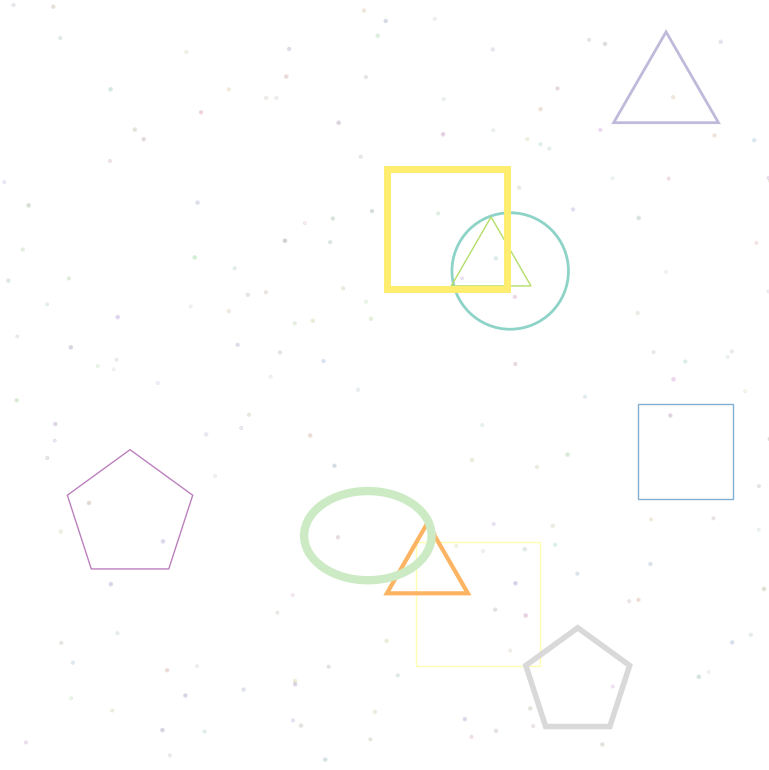[{"shape": "circle", "thickness": 1, "radius": 0.38, "center": [0.663, 0.648]}, {"shape": "square", "thickness": 0.5, "radius": 0.4, "center": [0.621, 0.216]}, {"shape": "triangle", "thickness": 1, "radius": 0.39, "center": [0.865, 0.88]}, {"shape": "square", "thickness": 0.5, "radius": 0.31, "center": [0.89, 0.414]}, {"shape": "triangle", "thickness": 1.5, "radius": 0.3, "center": [0.555, 0.26]}, {"shape": "triangle", "thickness": 0.5, "radius": 0.3, "center": [0.638, 0.659]}, {"shape": "pentagon", "thickness": 2, "radius": 0.35, "center": [0.75, 0.114]}, {"shape": "pentagon", "thickness": 0.5, "radius": 0.43, "center": [0.169, 0.33]}, {"shape": "oval", "thickness": 3, "radius": 0.41, "center": [0.478, 0.304]}, {"shape": "square", "thickness": 2.5, "radius": 0.39, "center": [0.581, 0.703]}]